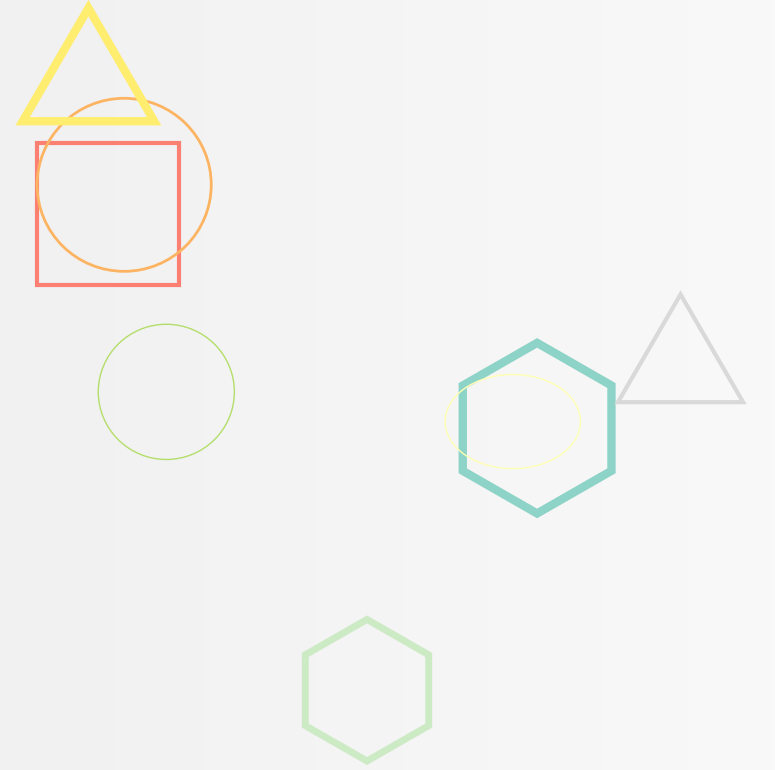[{"shape": "hexagon", "thickness": 3, "radius": 0.55, "center": [0.693, 0.444]}, {"shape": "oval", "thickness": 0.5, "radius": 0.44, "center": [0.662, 0.453]}, {"shape": "square", "thickness": 1.5, "radius": 0.46, "center": [0.139, 0.722]}, {"shape": "circle", "thickness": 1, "radius": 0.56, "center": [0.16, 0.76]}, {"shape": "circle", "thickness": 0.5, "radius": 0.44, "center": [0.215, 0.491]}, {"shape": "triangle", "thickness": 1.5, "radius": 0.47, "center": [0.878, 0.524]}, {"shape": "hexagon", "thickness": 2.5, "radius": 0.46, "center": [0.474, 0.104]}, {"shape": "triangle", "thickness": 3, "radius": 0.49, "center": [0.114, 0.892]}]